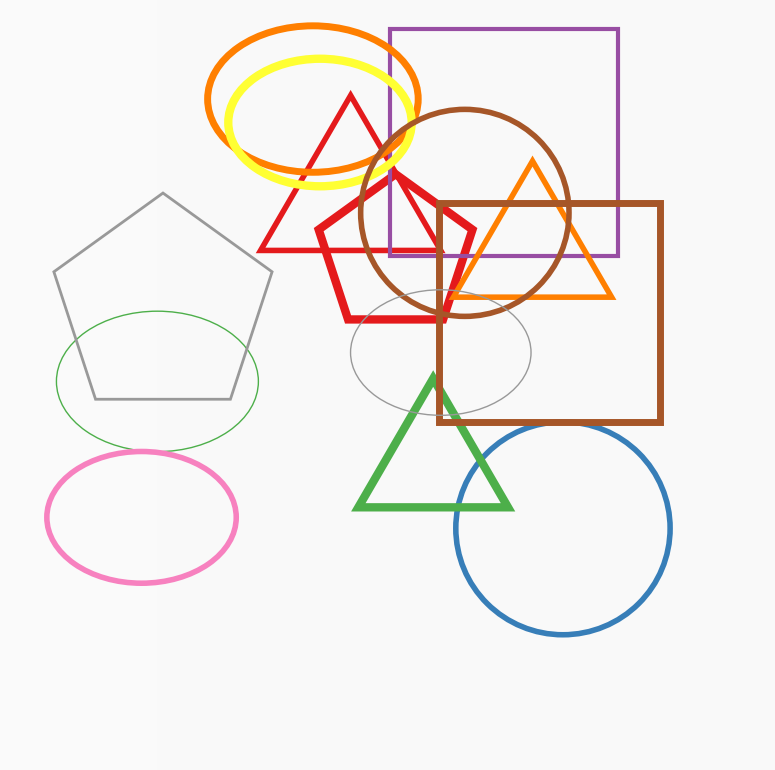[{"shape": "pentagon", "thickness": 3, "radius": 0.52, "center": [0.51, 0.67]}, {"shape": "triangle", "thickness": 2, "radius": 0.67, "center": [0.452, 0.742]}, {"shape": "circle", "thickness": 2, "radius": 0.69, "center": [0.726, 0.314]}, {"shape": "oval", "thickness": 0.5, "radius": 0.65, "center": [0.203, 0.505]}, {"shape": "triangle", "thickness": 3, "radius": 0.56, "center": [0.559, 0.397]}, {"shape": "square", "thickness": 1.5, "radius": 0.74, "center": [0.651, 0.815]}, {"shape": "oval", "thickness": 2.5, "radius": 0.68, "center": [0.404, 0.871]}, {"shape": "triangle", "thickness": 2, "radius": 0.59, "center": [0.687, 0.673]}, {"shape": "oval", "thickness": 3, "radius": 0.59, "center": [0.413, 0.841]}, {"shape": "circle", "thickness": 2, "radius": 0.67, "center": [0.6, 0.724]}, {"shape": "square", "thickness": 2.5, "radius": 0.71, "center": [0.709, 0.594]}, {"shape": "oval", "thickness": 2, "radius": 0.61, "center": [0.183, 0.328]}, {"shape": "oval", "thickness": 0.5, "radius": 0.58, "center": [0.569, 0.542]}, {"shape": "pentagon", "thickness": 1, "radius": 0.74, "center": [0.21, 0.601]}]